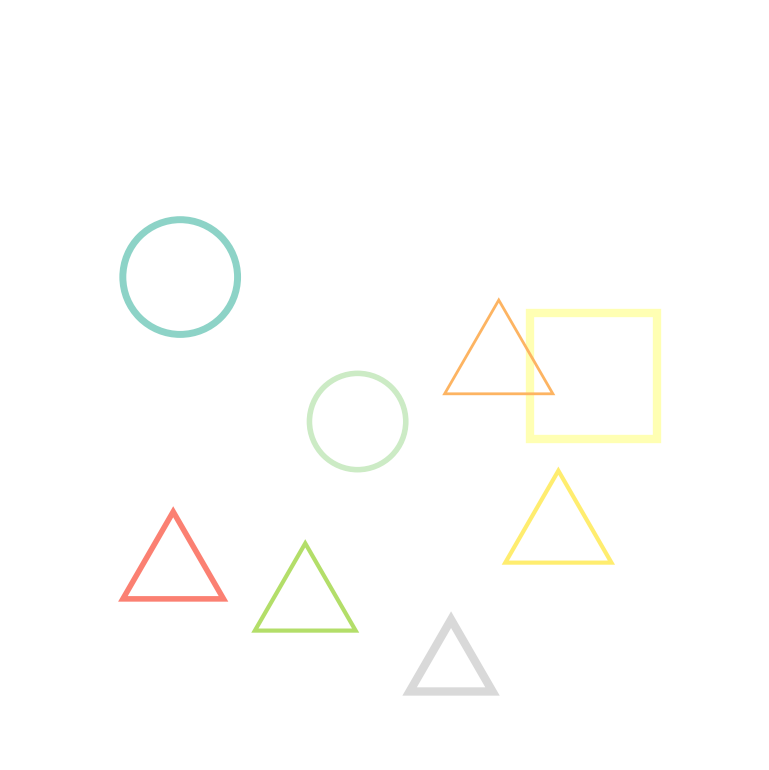[{"shape": "circle", "thickness": 2.5, "radius": 0.37, "center": [0.234, 0.64]}, {"shape": "square", "thickness": 3, "radius": 0.41, "center": [0.771, 0.512]}, {"shape": "triangle", "thickness": 2, "radius": 0.38, "center": [0.225, 0.26]}, {"shape": "triangle", "thickness": 1, "radius": 0.41, "center": [0.648, 0.529]}, {"shape": "triangle", "thickness": 1.5, "radius": 0.38, "center": [0.396, 0.219]}, {"shape": "triangle", "thickness": 3, "radius": 0.31, "center": [0.586, 0.133]}, {"shape": "circle", "thickness": 2, "radius": 0.31, "center": [0.464, 0.453]}, {"shape": "triangle", "thickness": 1.5, "radius": 0.4, "center": [0.725, 0.309]}]